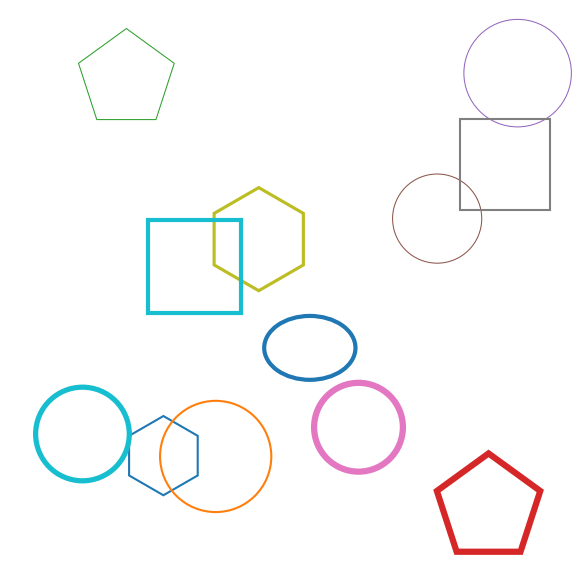[{"shape": "oval", "thickness": 2, "radius": 0.4, "center": [0.537, 0.397]}, {"shape": "hexagon", "thickness": 1, "radius": 0.34, "center": [0.283, 0.21]}, {"shape": "circle", "thickness": 1, "radius": 0.48, "center": [0.373, 0.209]}, {"shape": "pentagon", "thickness": 0.5, "radius": 0.44, "center": [0.219, 0.863]}, {"shape": "pentagon", "thickness": 3, "radius": 0.47, "center": [0.846, 0.12]}, {"shape": "circle", "thickness": 0.5, "radius": 0.47, "center": [0.896, 0.872]}, {"shape": "circle", "thickness": 0.5, "radius": 0.39, "center": [0.757, 0.621]}, {"shape": "circle", "thickness": 3, "radius": 0.38, "center": [0.621, 0.259]}, {"shape": "square", "thickness": 1, "radius": 0.39, "center": [0.874, 0.714]}, {"shape": "hexagon", "thickness": 1.5, "radius": 0.45, "center": [0.448, 0.585]}, {"shape": "circle", "thickness": 2.5, "radius": 0.41, "center": [0.143, 0.248]}, {"shape": "square", "thickness": 2, "radius": 0.4, "center": [0.337, 0.537]}]